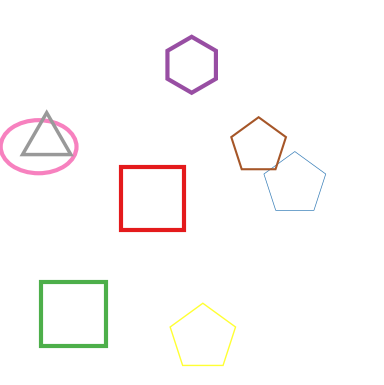[{"shape": "square", "thickness": 3, "radius": 0.41, "center": [0.395, 0.485]}, {"shape": "pentagon", "thickness": 0.5, "radius": 0.42, "center": [0.766, 0.522]}, {"shape": "square", "thickness": 3, "radius": 0.42, "center": [0.191, 0.184]}, {"shape": "hexagon", "thickness": 3, "radius": 0.36, "center": [0.498, 0.832]}, {"shape": "pentagon", "thickness": 1, "radius": 0.45, "center": [0.527, 0.123]}, {"shape": "pentagon", "thickness": 1.5, "radius": 0.37, "center": [0.672, 0.621]}, {"shape": "oval", "thickness": 3, "radius": 0.49, "center": [0.1, 0.619]}, {"shape": "triangle", "thickness": 2.5, "radius": 0.36, "center": [0.121, 0.635]}]